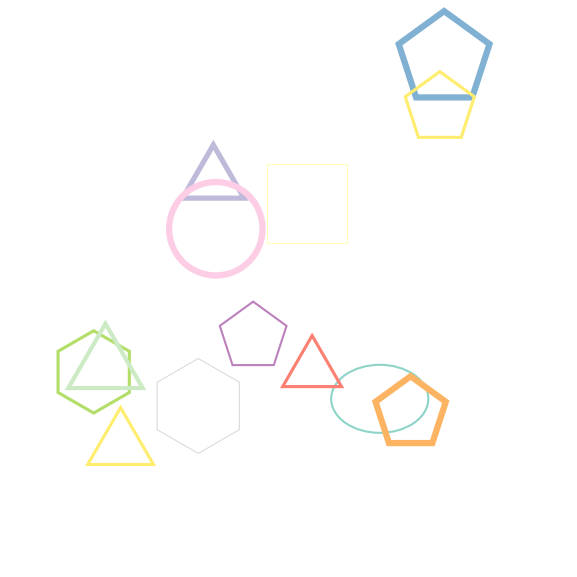[{"shape": "oval", "thickness": 1, "radius": 0.42, "center": [0.658, 0.309]}, {"shape": "square", "thickness": 0.5, "radius": 0.35, "center": [0.531, 0.647]}, {"shape": "triangle", "thickness": 2.5, "radius": 0.31, "center": [0.369, 0.687]}, {"shape": "triangle", "thickness": 1.5, "radius": 0.29, "center": [0.54, 0.359]}, {"shape": "pentagon", "thickness": 3, "radius": 0.41, "center": [0.769, 0.897]}, {"shape": "pentagon", "thickness": 3, "radius": 0.32, "center": [0.711, 0.284]}, {"shape": "hexagon", "thickness": 1.5, "radius": 0.36, "center": [0.162, 0.355]}, {"shape": "circle", "thickness": 3, "radius": 0.4, "center": [0.374, 0.603]}, {"shape": "hexagon", "thickness": 0.5, "radius": 0.41, "center": [0.343, 0.296]}, {"shape": "pentagon", "thickness": 1, "radius": 0.3, "center": [0.438, 0.416]}, {"shape": "triangle", "thickness": 2, "radius": 0.37, "center": [0.183, 0.364]}, {"shape": "pentagon", "thickness": 1.5, "radius": 0.31, "center": [0.762, 0.812]}, {"shape": "triangle", "thickness": 1.5, "radius": 0.33, "center": [0.209, 0.228]}]